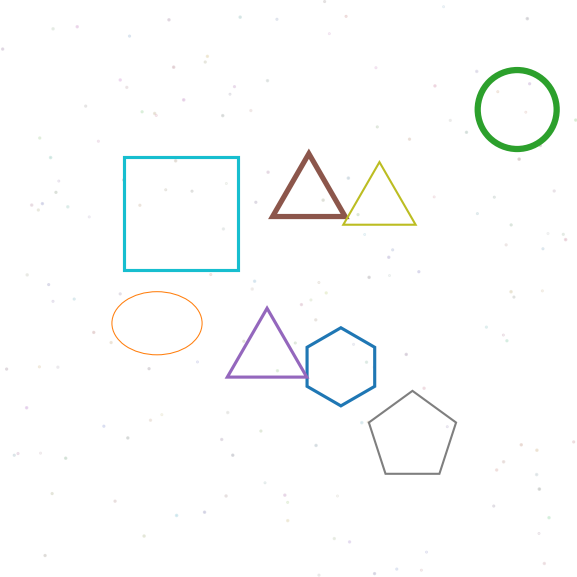[{"shape": "hexagon", "thickness": 1.5, "radius": 0.34, "center": [0.59, 0.364]}, {"shape": "oval", "thickness": 0.5, "radius": 0.39, "center": [0.272, 0.439]}, {"shape": "circle", "thickness": 3, "radius": 0.34, "center": [0.896, 0.809]}, {"shape": "triangle", "thickness": 1.5, "radius": 0.4, "center": [0.462, 0.386]}, {"shape": "triangle", "thickness": 2.5, "radius": 0.36, "center": [0.535, 0.66]}, {"shape": "pentagon", "thickness": 1, "radius": 0.4, "center": [0.714, 0.243]}, {"shape": "triangle", "thickness": 1, "radius": 0.36, "center": [0.657, 0.646]}, {"shape": "square", "thickness": 1.5, "radius": 0.49, "center": [0.313, 0.629]}]